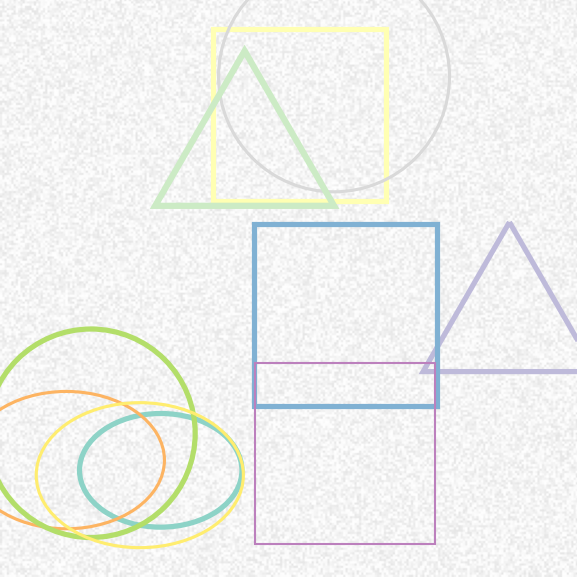[{"shape": "oval", "thickness": 2.5, "radius": 0.7, "center": [0.278, 0.185]}, {"shape": "square", "thickness": 2.5, "radius": 0.75, "center": [0.519, 0.8]}, {"shape": "triangle", "thickness": 2.5, "radius": 0.86, "center": [0.882, 0.442]}, {"shape": "square", "thickness": 2.5, "radius": 0.79, "center": [0.598, 0.454]}, {"shape": "oval", "thickness": 1.5, "radius": 0.85, "center": [0.115, 0.202]}, {"shape": "circle", "thickness": 2.5, "radius": 0.9, "center": [0.157, 0.249]}, {"shape": "circle", "thickness": 1.5, "radius": 1.0, "center": [0.578, 0.867]}, {"shape": "square", "thickness": 1, "radius": 0.78, "center": [0.597, 0.214]}, {"shape": "triangle", "thickness": 3, "radius": 0.89, "center": [0.424, 0.732]}, {"shape": "oval", "thickness": 1.5, "radius": 0.9, "center": [0.242, 0.176]}]